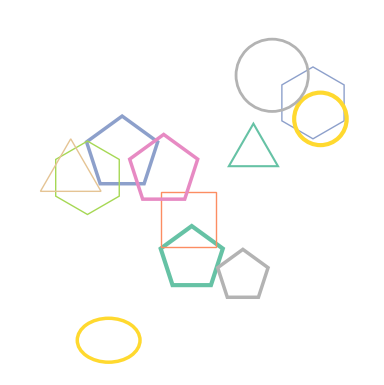[{"shape": "pentagon", "thickness": 3, "radius": 0.42, "center": [0.498, 0.328]}, {"shape": "triangle", "thickness": 1.5, "radius": 0.37, "center": [0.658, 0.605]}, {"shape": "square", "thickness": 1, "radius": 0.36, "center": [0.49, 0.43]}, {"shape": "pentagon", "thickness": 2.5, "radius": 0.49, "center": [0.317, 0.601]}, {"shape": "hexagon", "thickness": 1, "radius": 0.47, "center": [0.813, 0.733]}, {"shape": "pentagon", "thickness": 2.5, "radius": 0.46, "center": [0.425, 0.558]}, {"shape": "hexagon", "thickness": 1, "radius": 0.48, "center": [0.227, 0.538]}, {"shape": "circle", "thickness": 3, "radius": 0.34, "center": [0.832, 0.691]}, {"shape": "oval", "thickness": 2.5, "radius": 0.41, "center": [0.282, 0.116]}, {"shape": "triangle", "thickness": 1, "radius": 0.45, "center": [0.184, 0.548]}, {"shape": "pentagon", "thickness": 2.5, "radius": 0.34, "center": [0.631, 0.283]}, {"shape": "circle", "thickness": 2, "radius": 0.47, "center": [0.707, 0.804]}]